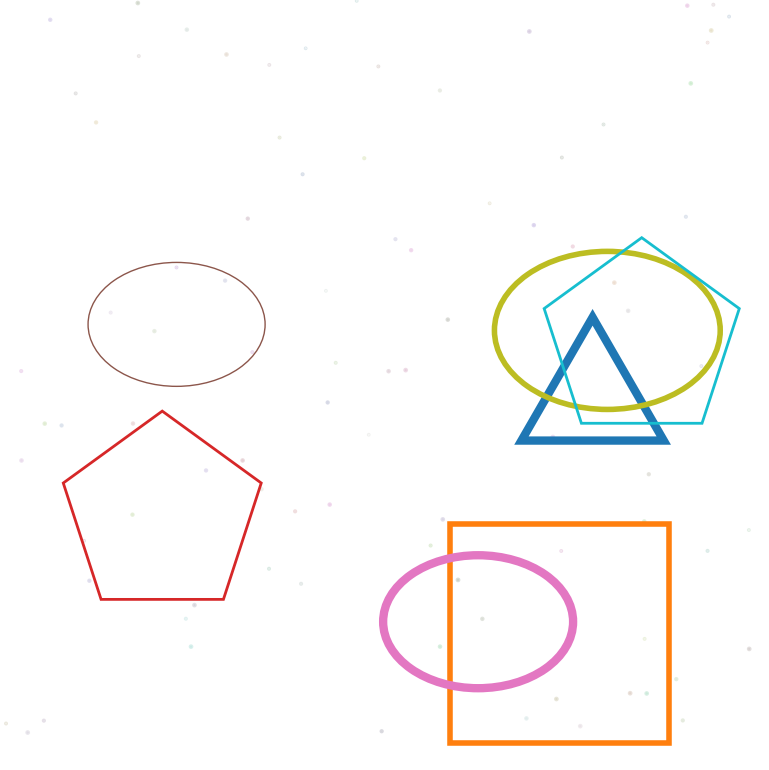[{"shape": "triangle", "thickness": 3, "radius": 0.53, "center": [0.77, 0.481]}, {"shape": "square", "thickness": 2, "radius": 0.71, "center": [0.726, 0.178]}, {"shape": "pentagon", "thickness": 1, "radius": 0.68, "center": [0.211, 0.331]}, {"shape": "oval", "thickness": 0.5, "radius": 0.57, "center": [0.229, 0.579]}, {"shape": "oval", "thickness": 3, "radius": 0.62, "center": [0.621, 0.193]}, {"shape": "oval", "thickness": 2, "radius": 0.73, "center": [0.789, 0.571]}, {"shape": "pentagon", "thickness": 1, "radius": 0.67, "center": [0.833, 0.558]}]